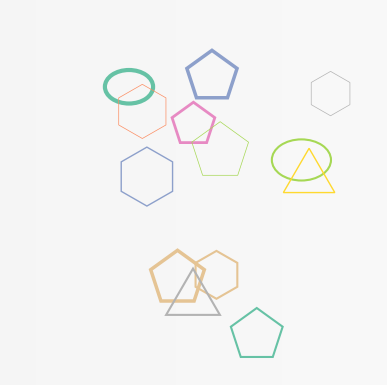[{"shape": "pentagon", "thickness": 1.5, "radius": 0.35, "center": [0.663, 0.13]}, {"shape": "oval", "thickness": 3, "radius": 0.31, "center": [0.333, 0.775]}, {"shape": "hexagon", "thickness": 0.5, "radius": 0.35, "center": [0.367, 0.711]}, {"shape": "pentagon", "thickness": 2.5, "radius": 0.34, "center": [0.547, 0.801]}, {"shape": "hexagon", "thickness": 1, "radius": 0.38, "center": [0.379, 0.541]}, {"shape": "pentagon", "thickness": 2, "radius": 0.29, "center": [0.499, 0.676]}, {"shape": "oval", "thickness": 1.5, "radius": 0.38, "center": [0.778, 0.585]}, {"shape": "pentagon", "thickness": 0.5, "radius": 0.38, "center": [0.568, 0.607]}, {"shape": "triangle", "thickness": 1, "radius": 0.38, "center": [0.798, 0.538]}, {"shape": "pentagon", "thickness": 2.5, "radius": 0.36, "center": [0.458, 0.277]}, {"shape": "hexagon", "thickness": 1.5, "radius": 0.31, "center": [0.559, 0.286]}, {"shape": "hexagon", "thickness": 0.5, "radius": 0.29, "center": [0.853, 0.757]}, {"shape": "triangle", "thickness": 1.5, "radius": 0.4, "center": [0.498, 0.222]}]